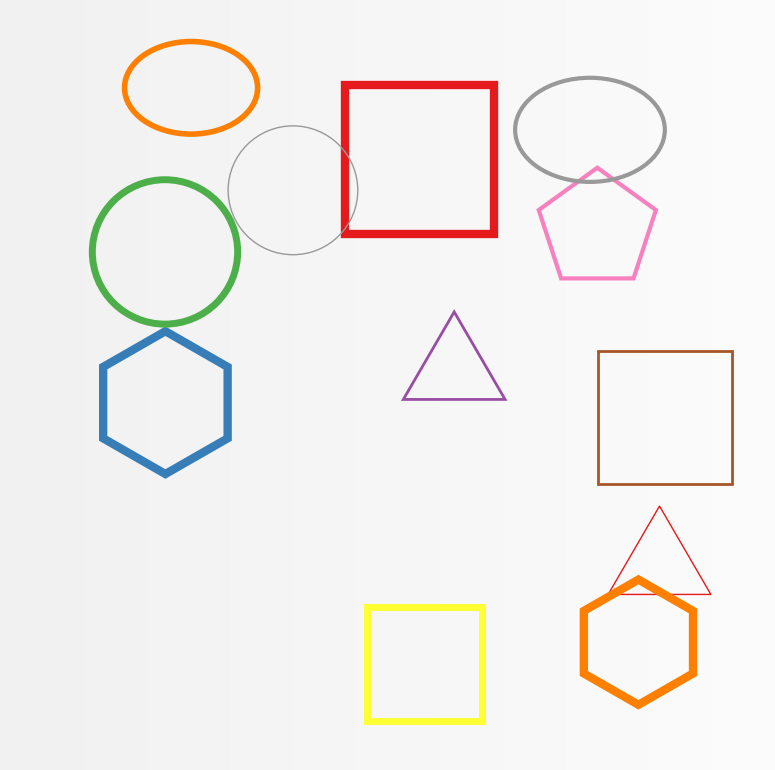[{"shape": "square", "thickness": 3, "radius": 0.48, "center": [0.541, 0.793]}, {"shape": "triangle", "thickness": 0.5, "radius": 0.38, "center": [0.851, 0.266]}, {"shape": "hexagon", "thickness": 3, "radius": 0.46, "center": [0.213, 0.477]}, {"shape": "circle", "thickness": 2.5, "radius": 0.47, "center": [0.213, 0.673]}, {"shape": "triangle", "thickness": 1, "radius": 0.38, "center": [0.586, 0.519]}, {"shape": "hexagon", "thickness": 3, "radius": 0.41, "center": [0.824, 0.166]}, {"shape": "oval", "thickness": 2, "radius": 0.43, "center": [0.247, 0.886]}, {"shape": "square", "thickness": 2.5, "radius": 0.37, "center": [0.547, 0.137]}, {"shape": "square", "thickness": 1, "radius": 0.43, "center": [0.858, 0.458]}, {"shape": "pentagon", "thickness": 1.5, "radius": 0.4, "center": [0.771, 0.703]}, {"shape": "circle", "thickness": 0.5, "radius": 0.42, "center": [0.378, 0.753]}, {"shape": "oval", "thickness": 1.5, "radius": 0.48, "center": [0.761, 0.831]}]